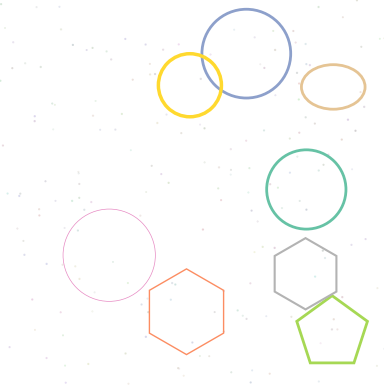[{"shape": "circle", "thickness": 2, "radius": 0.51, "center": [0.796, 0.508]}, {"shape": "hexagon", "thickness": 1, "radius": 0.56, "center": [0.484, 0.19]}, {"shape": "circle", "thickness": 2, "radius": 0.58, "center": [0.64, 0.861]}, {"shape": "circle", "thickness": 0.5, "radius": 0.6, "center": [0.284, 0.337]}, {"shape": "pentagon", "thickness": 2, "radius": 0.48, "center": [0.863, 0.135]}, {"shape": "circle", "thickness": 2.5, "radius": 0.41, "center": [0.493, 0.779]}, {"shape": "oval", "thickness": 2, "radius": 0.41, "center": [0.866, 0.774]}, {"shape": "hexagon", "thickness": 1.5, "radius": 0.46, "center": [0.794, 0.289]}]